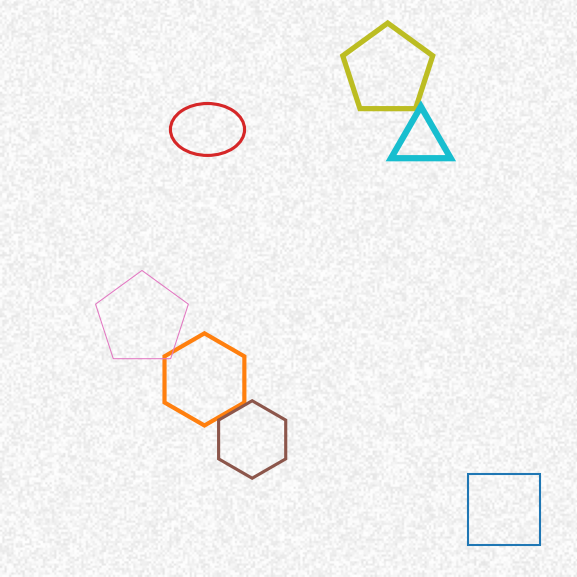[{"shape": "square", "thickness": 1, "radius": 0.31, "center": [0.873, 0.117]}, {"shape": "hexagon", "thickness": 2, "radius": 0.4, "center": [0.354, 0.342]}, {"shape": "oval", "thickness": 1.5, "radius": 0.32, "center": [0.359, 0.775]}, {"shape": "hexagon", "thickness": 1.5, "radius": 0.34, "center": [0.437, 0.238]}, {"shape": "pentagon", "thickness": 0.5, "radius": 0.42, "center": [0.246, 0.446]}, {"shape": "pentagon", "thickness": 2.5, "radius": 0.41, "center": [0.671, 0.877]}, {"shape": "triangle", "thickness": 3, "radius": 0.3, "center": [0.729, 0.755]}]